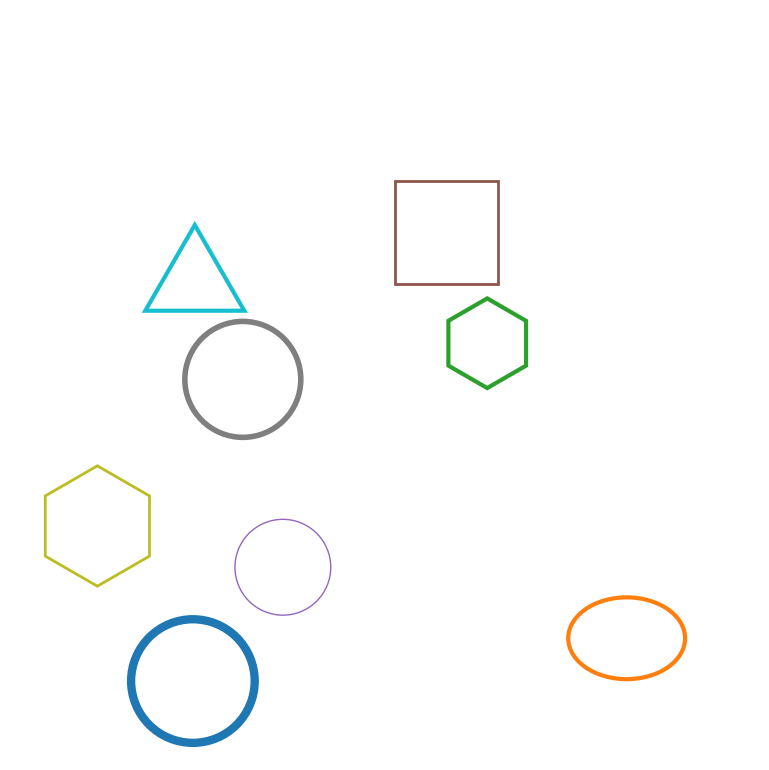[{"shape": "circle", "thickness": 3, "radius": 0.4, "center": [0.251, 0.116]}, {"shape": "oval", "thickness": 1.5, "radius": 0.38, "center": [0.814, 0.171]}, {"shape": "hexagon", "thickness": 1.5, "radius": 0.29, "center": [0.633, 0.554]}, {"shape": "circle", "thickness": 0.5, "radius": 0.31, "center": [0.367, 0.263]}, {"shape": "square", "thickness": 1, "radius": 0.33, "center": [0.58, 0.698]}, {"shape": "circle", "thickness": 2, "radius": 0.38, "center": [0.315, 0.507]}, {"shape": "hexagon", "thickness": 1, "radius": 0.39, "center": [0.126, 0.317]}, {"shape": "triangle", "thickness": 1.5, "radius": 0.37, "center": [0.253, 0.634]}]